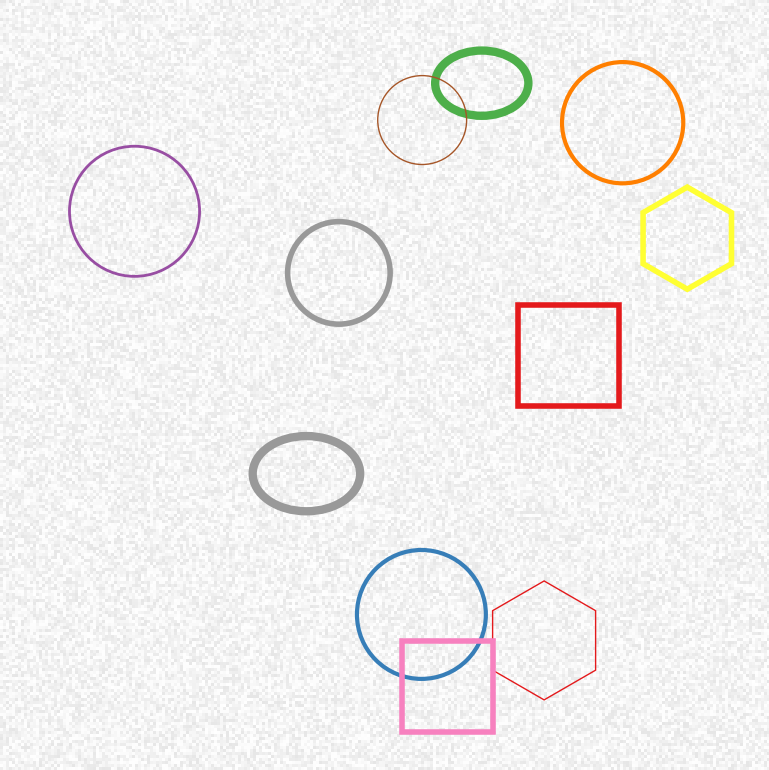[{"shape": "hexagon", "thickness": 0.5, "radius": 0.39, "center": [0.707, 0.168]}, {"shape": "square", "thickness": 2, "radius": 0.33, "center": [0.738, 0.538]}, {"shape": "circle", "thickness": 1.5, "radius": 0.42, "center": [0.547, 0.202]}, {"shape": "oval", "thickness": 3, "radius": 0.3, "center": [0.626, 0.892]}, {"shape": "circle", "thickness": 1, "radius": 0.42, "center": [0.175, 0.726]}, {"shape": "circle", "thickness": 1.5, "radius": 0.39, "center": [0.809, 0.841]}, {"shape": "hexagon", "thickness": 2, "radius": 0.33, "center": [0.893, 0.691]}, {"shape": "circle", "thickness": 0.5, "radius": 0.29, "center": [0.548, 0.844]}, {"shape": "square", "thickness": 2, "radius": 0.29, "center": [0.582, 0.108]}, {"shape": "circle", "thickness": 2, "radius": 0.33, "center": [0.44, 0.646]}, {"shape": "oval", "thickness": 3, "radius": 0.35, "center": [0.398, 0.385]}]